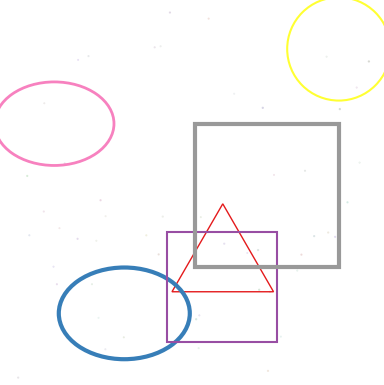[{"shape": "triangle", "thickness": 1, "radius": 0.76, "center": [0.579, 0.318]}, {"shape": "oval", "thickness": 3, "radius": 0.85, "center": [0.323, 0.186]}, {"shape": "square", "thickness": 1.5, "radius": 0.71, "center": [0.576, 0.254]}, {"shape": "circle", "thickness": 1.5, "radius": 0.67, "center": [0.88, 0.873]}, {"shape": "oval", "thickness": 2, "radius": 0.78, "center": [0.141, 0.679]}, {"shape": "square", "thickness": 3, "radius": 0.93, "center": [0.694, 0.492]}]